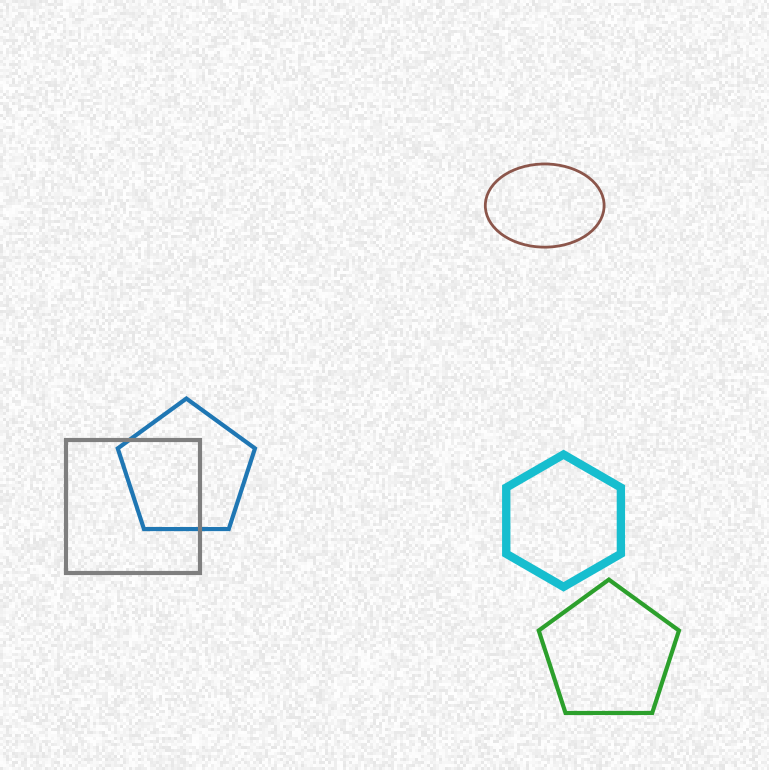[{"shape": "pentagon", "thickness": 1.5, "radius": 0.47, "center": [0.242, 0.389]}, {"shape": "pentagon", "thickness": 1.5, "radius": 0.48, "center": [0.791, 0.152]}, {"shape": "oval", "thickness": 1, "radius": 0.39, "center": [0.707, 0.733]}, {"shape": "square", "thickness": 1.5, "radius": 0.43, "center": [0.173, 0.342]}, {"shape": "hexagon", "thickness": 3, "radius": 0.43, "center": [0.732, 0.324]}]